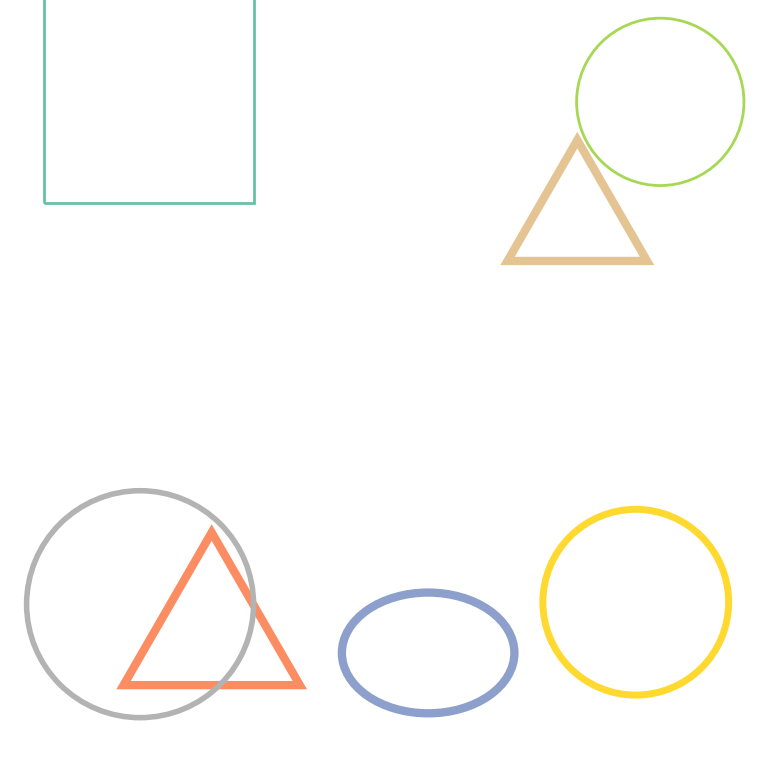[{"shape": "square", "thickness": 1, "radius": 0.68, "center": [0.194, 0.872]}, {"shape": "triangle", "thickness": 3, "radius": 0.66, "center": [0.275, 0.176]}, {"shape": "oval", "thickness": 3, "radius": 0.56, "center": [0.556, 0.152]}, {"shape": "circle", "thickness": 1, "radius": 0.54, "center": [0.857, 0.868]}, {"shape": "circle", "thickness": 2.5, "radius": 0.6, "center": [0.826, 0.218]}, {"shape": "triangle", "thickness": 3, "radius": 0.52, "center": [0.75, 0.713]}, {"shape": "circle", "thickness": 2, "radius": 0.74, "center": [0.182, 0.215]}]